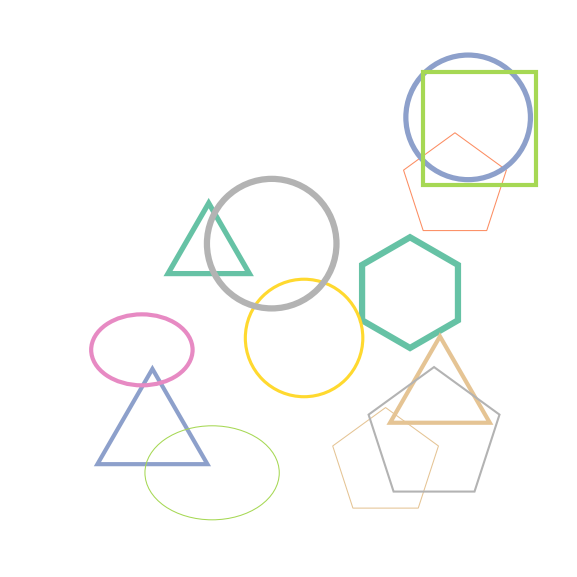[{"shape": "hexagon", "thickness": 3, "radius": 0.48, "center": [0.71, 0.492]}, {"shape": "triangle", "thickness": 2.5, "radius": 0.41, "center": [0.361, 0.566]}, {"shape": "pentagon", "thickness": 0.5, "radius": 0.47, "center": [0.788, 0.676]}, {"shape": "triangle", "thickness": 2, "radius": 0.55, "center": [0.264, 0.25]}, {"shape": "circle", "thickness": 2.5, "radius": 0.54, "center": [0.811, 0.796]}, {"shape": "oval", "thickness": 2, "radius": 0.44, "center": [0.246, 0.393]}, {"shape": "oval", "thickness": 0.5, "radius": 0.58, "center": [0.367, 0.18]}, {"shape": "square", "thickness": 2, "radius": 0.49, "center": [0.83, 0.776]}, {"shape": "circle", "thickness": 1.5, "radius": 0.51, "center": [0.527, 0.414]}, {"shape": "pentagon", "thickness": 0.5, "radius": 0.48, "center": [0.668, 0.197]}, {"shape": "triangle", "thickness": 2, "radius": 0.5, "center": [0.762, 0.317]}, {"shape": "circle", "thickness": 3, "radius": 0.56, "center": [0.47, 0.577]}, {"shape": "pentagon", "thickness": 1, "radius": 0.6, "center": [0.752, 0.244]}]